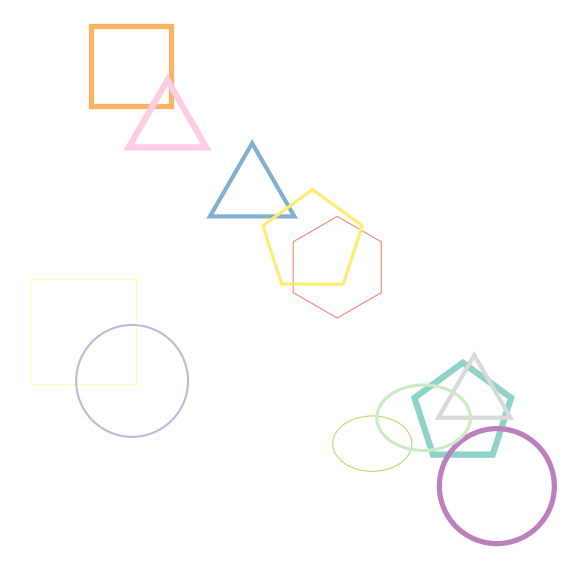[{"shape": "pentagon", "thickness": 3, "radius": 0.44, "center": [0.801, 0.283]}, {"shape": "square", "thickness": 0.5, "radius": 0.46, "center": [0.144, 0.425]}, {"shape": "circle", "thickness": 1, "radius": 0.48, "center": [0.229, 0.34]}, {"shape": "hexagon", "thickness": 0.5, "radius": 0.44, "center": [0.584, 0.536]}, {"shape": "triangle", "thickness": 2, "radius": 0.42, "center": [0.437, 0.667]}, {"shape": "square", "thickness": 2.5, "radius": 0.35, "center": [0.227, 0.885]}, {"shape": "oval", "thickness": 0.5, "radius": 0.34, "center": [0.645, 0.231]}, {"shape": "triangle", "thickness": 3, "radius": 0.39, "center": [0.29, 0.783]}, {"shape": "triangle", "thickness": 2, "radius": 0.36, "center": [0.821, 0.312]}, {"shape": "circle", "thickness": 2.5, "radius": 0.5, "center": [0.86, 0.157]}, {"shape": "oval", "thickness": 1.5, "radius": 0.4, "center": [0.734, 0.276]}, {"shape": "pentagon", "thickness": 1.5, "radius": 0.45, "center": [0.541, 0.58]}]